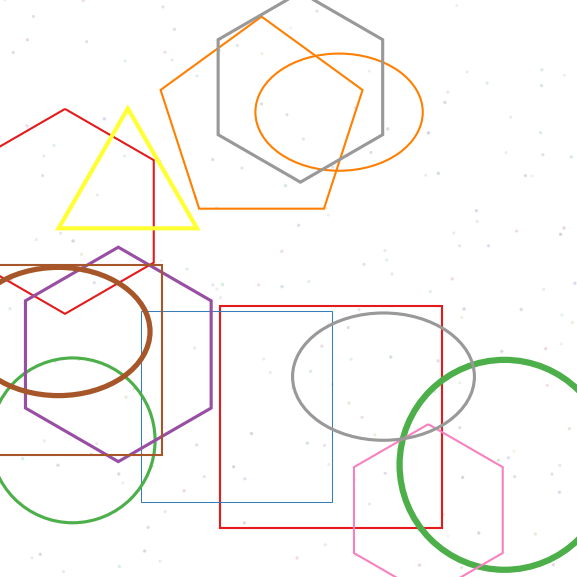[{"shape": "hexagon", "thickness": 1, "radius": 0.89, "center": [0.113, 0.633]}, {"shape": "square", "thickness": 1, "radius": 0.96, "center": [0.574, 0.278]}, {"shape": "square", "thickness": 0.5, "radius": 0.83, "center": [0.409, 0.295]}, {"shape": "circle", "thickness": 1.5, "radius": 0.71, "center": [0.126, 0.237]}, {"shape": "circle", "thickness": 3, "radius": 0.91, "center": [0.874, 0.194]}, {"shape": "hexagon", "thickness": 1.5, "radius": 0.93, "center": [0.205, 0.385]}, {"shape": "oval", "thickness": 1, "radius": 0.72, "center": [0.587, 0.805]}, {"shape": "pentagon", "thickness": 1, "radius": 0.92, "center": [0.453, 0.787]}, {"shape": "triangle", "thickness": 2, "radius": 0.69, "center": [0.221, 0.673]}, {"shape": "square", "thickness": 1, "radius": 0.82, "center": [0.115, 0.376]}, {"shape": "oval", "thickness": 2.5, "radius": 0.79, "center": [0.101, 0.425]}, {"shape": "hexagon", "thickness": 1, "radius": 0.74, "center": [0.742, 0.116]}, {"shape": "hexagon", "thickness": 1.5, "radius": 0.82, "center": [0.52, 0.848]}, {"shape": "oval", "thickness": 1.5, "radius": 0.79, "center": [0.664, 0.347]}]